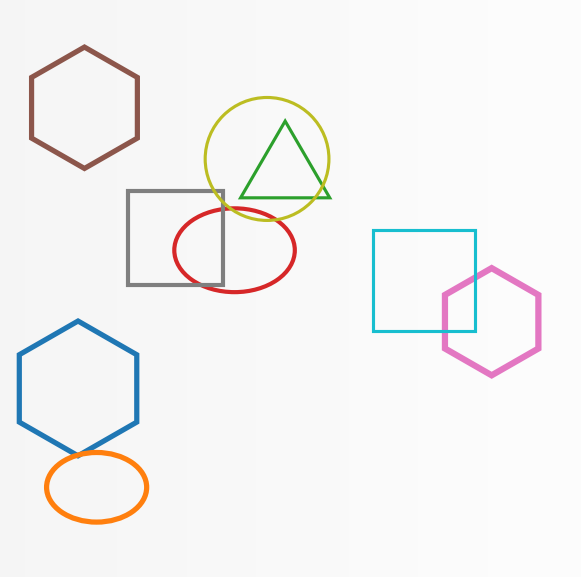[{"shape": "hexagon", "thickness": 2.5, "radius": 0.58, "center": [0.134, 0.327]}, {"shape": "oval", "thickness": 2.5, "radius": 0.43, "center": [0.166, 0.155]}, {"shape": "triangle", "thickness": 1.5, "radius": 0.44, "center": [0.491, 0.701]}, {"shape": "oval", "thickness": 2, "radius": 0.52, "center": [0.404, 0.566]}, {"shape": "hexagon", "thickness": 2.5, "radius": 0.53, "center": [0.145, 0.813]}, {"shape": "hexagon", "thickness": 3, "radius": 0.46, "center": [0.846, 0.442]}, {"shape": "square", "thickness": 2, "radius": 0.41, "center": [0.302, 0.587]}, {"shape": "circle", "thickness": 1.5, "radius": 0.53, "center": [0.459, 0.724]}, {"shape": "square", "thickness": 1.5, "radius": 0.44, "center": [0.73, 0.514]}]